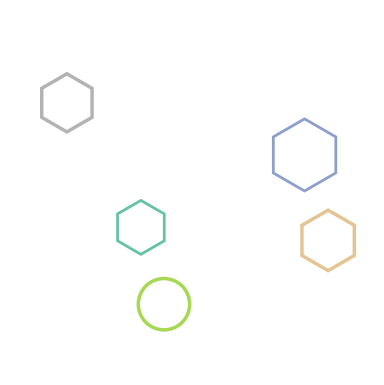[{"shape": "hexagon", "thickness": 2, "radius": 0.35, "center": [0.366, 0.409]}, {"shape": "hexagon", "thickness": 2, "radius": 0.47, "center": [0.791, 0.598]}, {"shape": "circle", "thickness": 2.5, "radius": 0.33, "center": [0.426, 0.21]}, {"shape": "hexagon", "thickness": 2.5, "radius": 0.39, "center": [0.852, 0.376]}, {"shape": "hexagon", "thickness": 2.5, "radius": 0.38, "center": [0.174, 0.733]}]